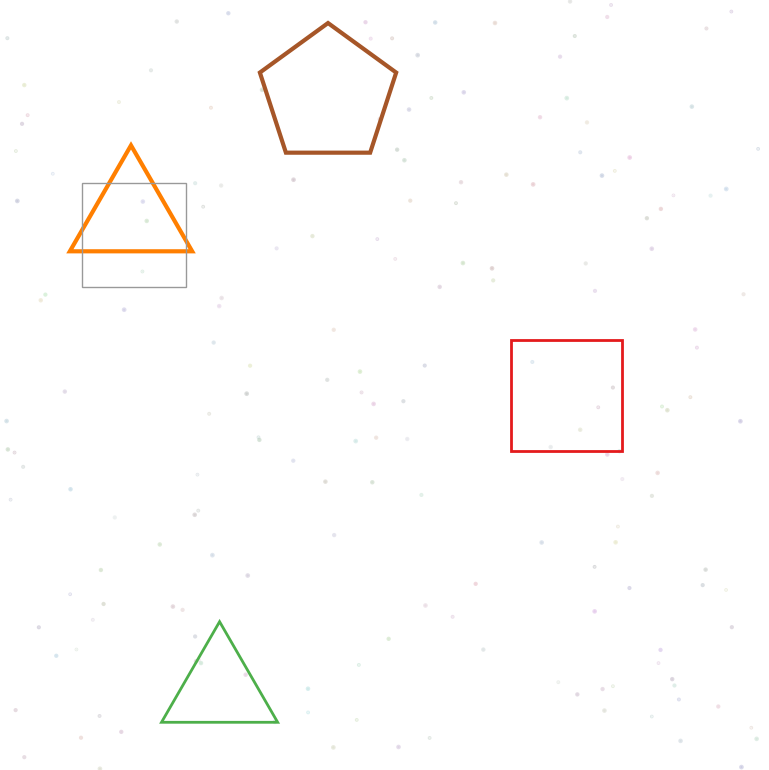[{"shape": "square", "thickness": 1, "radius": 0.36, "center": [0.736, 0.487]}, {"shape": "triangle", "thickness": 1, "radius": 0.44, "center": [0.285, 0.106]}, {"shape": "triangle", "thickness": 1.5, "radius": 0.46, "center": [0.17, 0.719]}, {"shape": "pentagon", "thickness": 1.5, "radius": 0.47, "center": [0.426, 0.877]}, {"shape": "square", "thickness": 0.5, "radius": 0.34, "center": [0.174, 0.695]}]